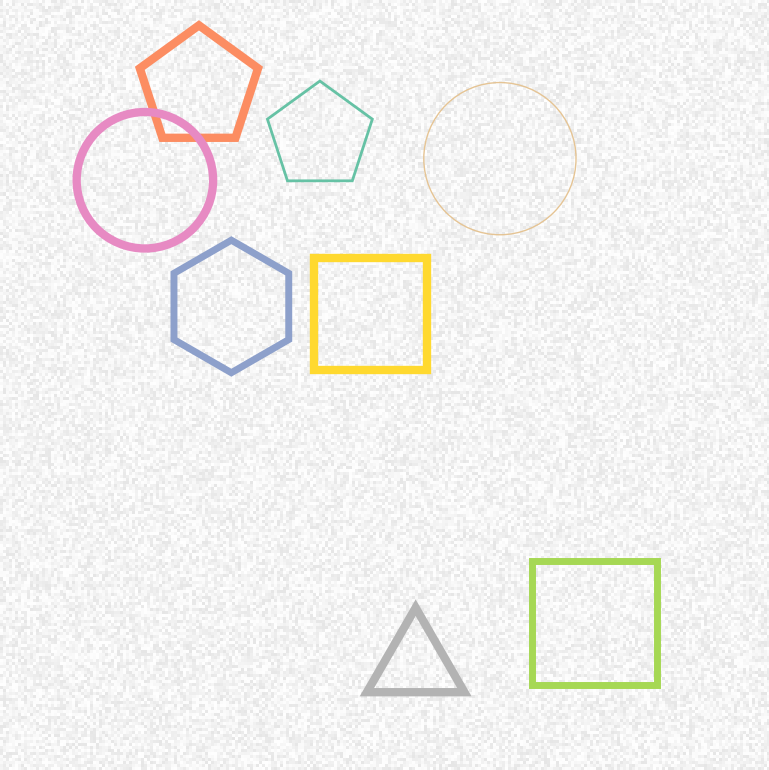[{"shape": "pentagon", "thickness": 1, "radius": 0.36, "center": [0.415, 0.823]}, {"shape": "pentagon", "thickness": 3, "radius": 0.4, "center": [0.258, 0.886]}, {"shape": "hexagon", "thickness": 2.5, "radius": 0.43, "center": [0.3, 0.602]}, {"shape": "circle", "thickness": 3, "radius": 0.44, "center": [0.188, 0.766]}, {"shape": "square", "thickness": 2.5, "radius": 0.41, "center": [0.772, 0.191]}, {"shape": "square", "thickness": 3, "radius": 0.37, "center": [0.481, 0.592]}, {"shape": "circle", "thickness": 0.5, "radius": 0.49, "center": [0.649, 0.794]}, {"shape": "triangle", "thickness": 3, "radius": 0.37, "center": [0.54, 0.138]}]